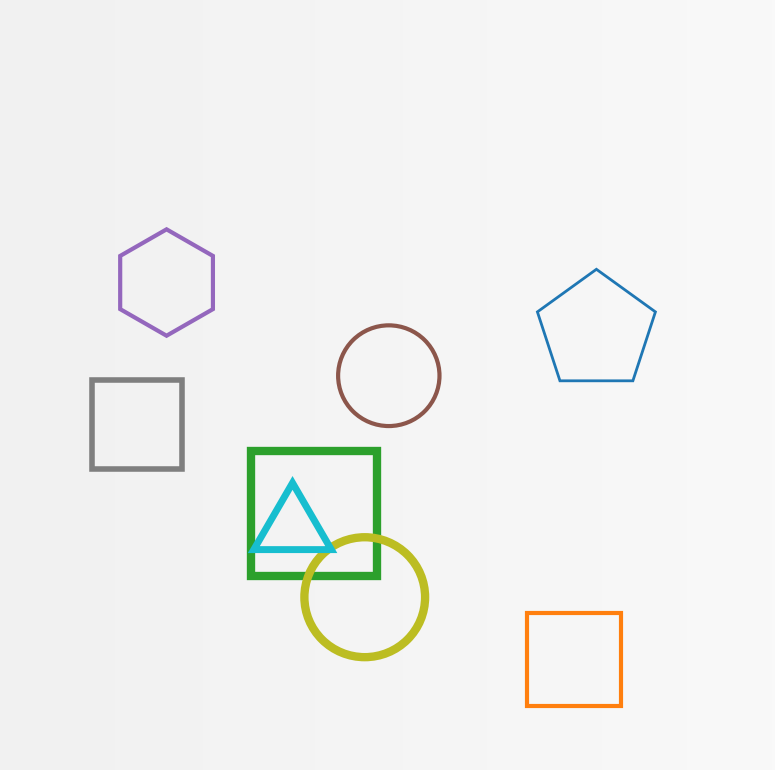[{"shape": "pentagon", "thickness": 1, "radius": 0.4, "center": [0.77, 0.57]}, {"shape": "square", "thickness": 1.5, "radius": 0.3, "center": [0.741, 0.144]}, {"shape": "square", "thickness": 3, "radius": 0.41, "center": [0.405, 0.334]}, {"shape": "hexagon", "thickness": 1.5, "radius": 0.35, "center": [0.215, 0.633]}, {"shape": "circle", "thickness": 1.5, "radius": 0.33, "center": [0.502, 0.512]}, {"shape": "square", "thickness": 2, "radius": 0.29, "center": [0.177, 0.449]}, {"shape": "circle", "thickness": 3, "radius": 0.39, "center": [0.471, 0.224]}, {"shape": "triangle", "thickness": 2.5, "radius": 0.29, "center": [0.377, 0.315]}]